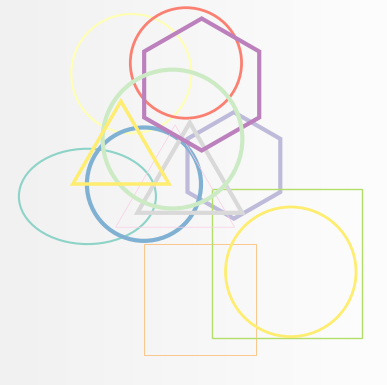[{"shape": "oval", "thickness": 1.5, "radius": 0.88, "center": [0.226, 0.49]}, {"shape": "circle", "thickness": 1.5, "radius": 0.77, "center": [0.339, 0.809]}, {"shape": "hexagon", "thickness": 3, "radius": 0.69, "center": [0.604, 0.57]}, {"shape": "circle", "thickness": 2, "radius": 0.72, "center": [0.48, 0.836]}, {"shape": "circle", "thickness": 3, "radius": 0.74, "center": [0.372, 0.522]}, {"shape": "square", "thickness": 0.5, "radius": 0.73, "center": [0.516, 0.222]}, {"shape": "square", "thickness": 1, "radius": 0.97, "center": [0.74, 0.316]}, {"shape": "triangle", "thickness": 0.5, "radius": 0.89, "center": [0.452, 0.498]}, {"shape": "triangle", "thickness": 3, "radius": 0.78, "center": [0.49, 0.525]}, {"shape": "hexagon", "thickness": 3, "radius": 0.86, "center": [0.52, 0.781]}, {"shape": "circle", "thickness": 3, "radius": 0.9, "center": [0.445, 0.639]}, {"shape": "triangle", "thickness": 2.5, "radius": 0.72, "center": [0.312, 0.594]}, {"shape": "circle", "thickness": 2, "radius": 0.84, "center": [0.75, 0.294]}]